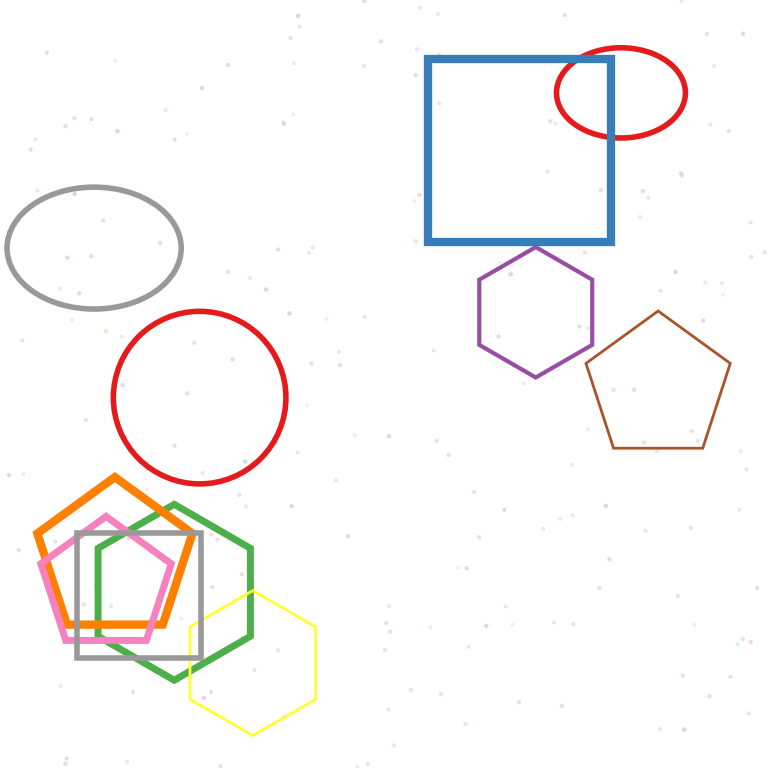[{"shape": "oval", "thickness": 2, "radius": 0.42, "center": [0.806, 0.879]}, {"shape": "circle", "thickness": 2, "radius": 0.56, "center": [0.259, 0.484]}, {"shape": "square", "thickness": 3, "radius": 0.6, "center": [0.675, 0.805]}, {"shape": "hexagon", "thickness": 2.5, "radius": 0.57, "center": [0.226, 0.231]}, {"shape": "hexagon", "thickness": 1.5, "radius": 0.42, "center": [0.696, 0.594]}, {"shape": "pentagon", "thickness": 3, "radius": 0.53, "center": [0.149, 0.274]}, {"shape": "hexagon", "thickness": 1, "radius": 0.47, "center": [0.328, 0.139]}, {"shape": "pentagon", "thickness": 1, "radius": 0.49, "center": [0.855, 0.498]}, {"shape": "pentagon", "thickness": 2.5, "radius": 0.45, "center": [0.138, 0.24]}, {"shape": "oval", "thickness": 2, "radius": 0.57, "center": [0.122, 0.678]}, {"shape": "square", "thickness": 2, "radius": 0.4, "center": [0.18, 0.226]}]